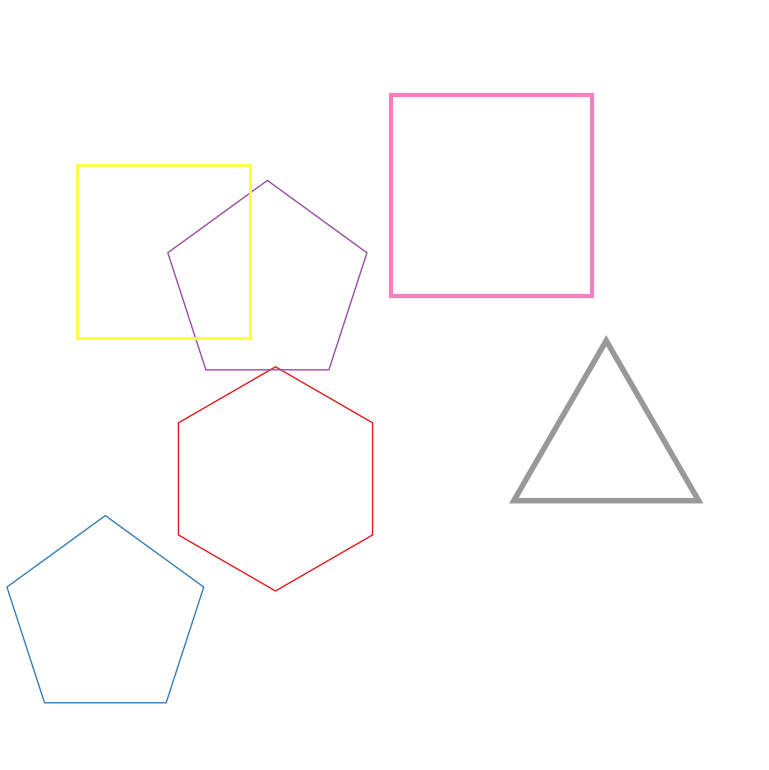[{"shape": "hexagon", "thickness": 0.5, "radius": 0.73, "center": [0.358, 0.378]}, {"shape": "pentagon", "thickness": 0.5, "radius": 0.67, "center": [0.137, 0.196]}, {"shape": "pentagon", "thickness": 0.5, "radius": 0.68, "center": [0.347, 0.63]}, {"shape": "square", "thickness": 1, "radius": 0.56, "center": [0.212, 0.674]}, {"shape": "square", "thickness": 1.5, "radius": 0.65, "center": [0.639, 0.746]}, {"shape": "triangle", "thickness": 2, "radius": 0.69, "center": [0.787, 0.419]}]